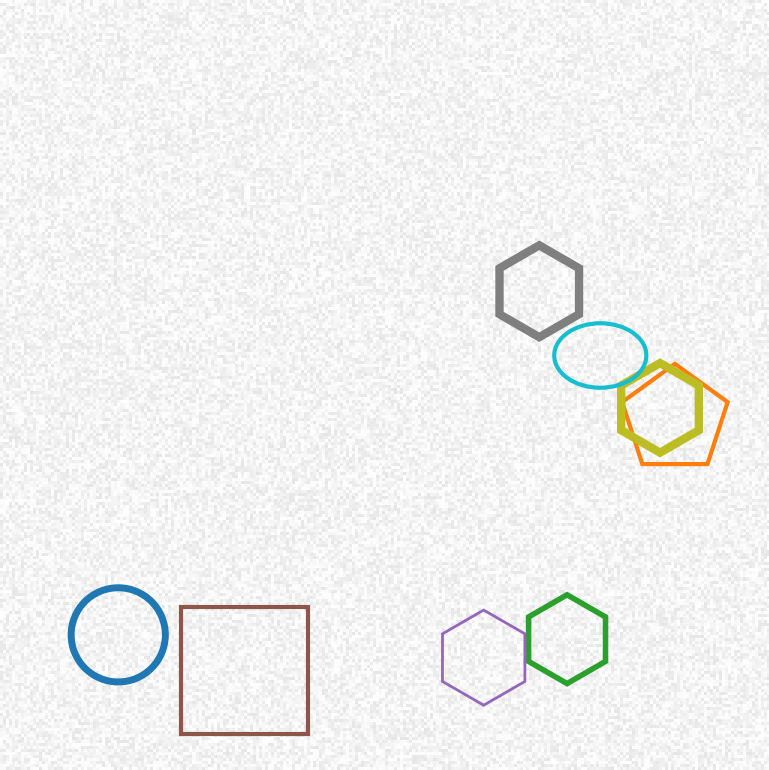[{"shape": "circle", "thickness": 2.5, "radius": 0.31, "center": [0.154, 0.176]}, {"shape": "pentagon", "thickness": 1.5, "radius": 0.36, "center": [0.876, 0.456]}, {"shape": "hexagon", "thickness": 2, "radius": 0.29, "center": [0.736, 0.17]}, {"shape": "hexagon", "thickness": 1, "radius": 0.31, "center": [0.628, 0.146]}, {"shape": "square", "thickness": 1.5, "radius": 0.41, "center": [0.317, 0.13]}, {"shape": "hexagon", "thickness": 3, "radius": 0.3, "center": [0.7, 0.622]}, {"shape": "hexagon", "thickness": 3, "radius": 0.29, "center": [0.857, 0.47]}, {"shape": "oval", "thickness": 1.5, "radius": 0.3, "center": [0.78, 0.538]}]